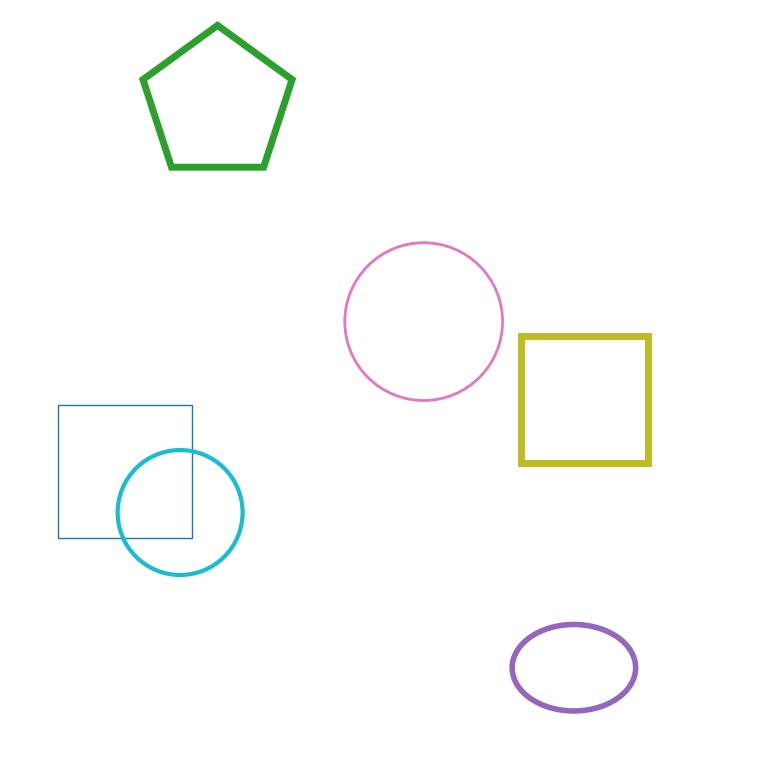[{"shape": "square", "thickness": 0.5, "radius": 0.43, "center": [0.162, 0.388]}, {"shape": "pentagon", "thickness": 2.5, "radius": 0.51, "center": [0.283, 0.865]}, {"shape": "oval", "thickness": 2, "radius": 0.4, "center": [0.745, 0.133]}, {"shape": "circle", "thickness": 1, "radius": 0.51, "center": [0.55, 0.582]}, {"shape": "square", "thickness": 2.5, "radius": 0.41, "center": [0.759, 0.481]}, {"shape": "circle", "thickness": 1.5, "radius": 0.41, "center": [0.234, 0.334]}]